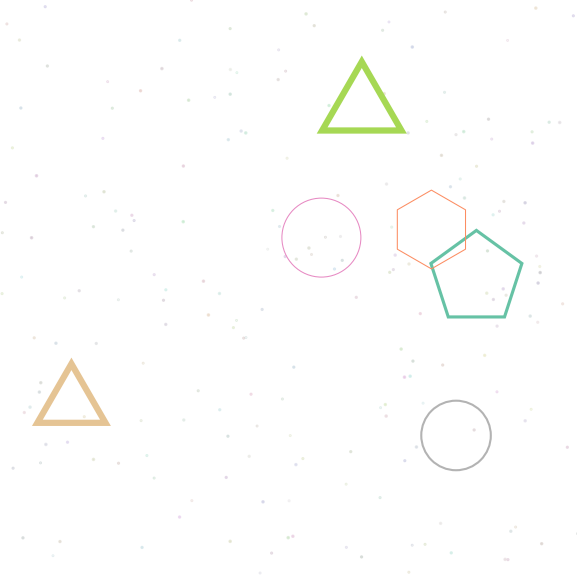[{"shape": "pentagon", "thickness": 1.5, "radius": 0.41, "center": [0.825, 0.517]}, {"shape": "hexagon", "thickness": 0.5, "radius": 0.34, "center": [0.747, 0.602]}, {"shape": "circle", "thickness": 0.5, "radius": 0.34, "center": [0.557, 0.588]}, {"shape": "triangle", "thickness": 3, "radius": 0.4, "center": [0.626, 0.813]}, {"shape": "triangle", "thickness": 3, "radius": 0.34, "center": [0.124, 0.301]}, {"shape": "circle", "thickness": 1, "radius": 0.3, "center": [0.79, 0.245]}]